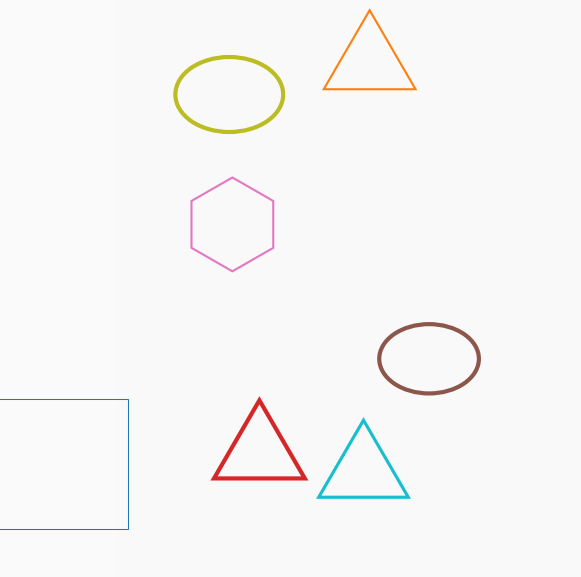[{"shape": "square", "thickness": 0.5, "radius": 0.56, "center": [0.107, 0.195]}, {"shape": "triangle", "thickness": 1, "radius": 0.46, "center": [0.636, 0.89]}, {"shape": "triangle", "thickness": 2, "radius": 0.45, "center": [0.446, 0.216]}, {"shape": "oval", "thickness": 2, "radius": 0.43, "center": [0.738, 0.378]}, {"shape": "hexagon", "thickness": 1, "radius": 0.41, "center": [0.4, 0.611]}, {"shape": "oval", "thickness": 2, "radius": 0.46, "center": [0.394, 0.836]}, {"shape": "triangle", "thickness": 1.5, "radius": 0.44, "center": [0.625, 0.183]}]